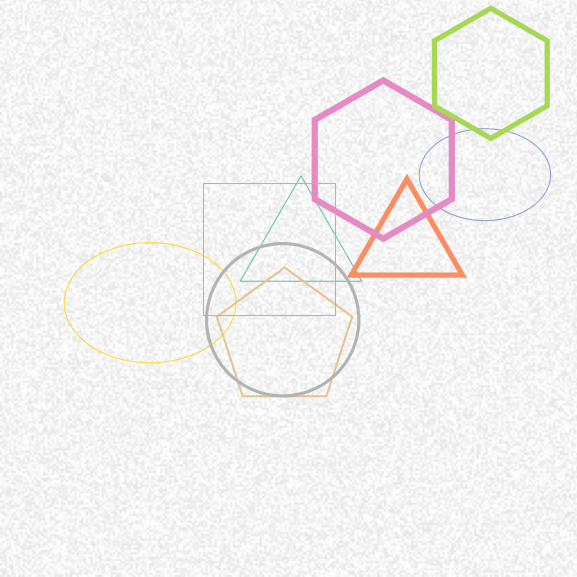[{"shape": "triangle", "thickness": 0.5, "radius": 0.61, "center": [0.521, 0.573]}, {"shape": "triangle", "thickness": 2.5, "radius": 0.56, "center": [0.705, 0.578]}, {"shape": "oval", "thickness": 0.5, "radius": 0.57, "center": [0.84, 0.697]}, {"shape": "hexagon", "thickness": 3, "radius": 0.69, "center": [0.664, 0.723]}, {"shape": "hexagon", "thickness": 2.5, "radius": 0.56, "center": [0.85, 0.872]}, {"shape": "oval", "thickness": 0.5, "radius": 0.74, "center": [0.26, 0.475]}, {"shape": "pentagon", "thickness": 1, "radius": 0.62, "center": [0.493, 0.413]}, {"shape": "circle", "thickness": 1.5, "radius": 0.66, "center": [0.49, 0.445]}, {"shape": "square", "thickness": 0.5, "radius": 0.57, "center": [0.466, 0.568]}]